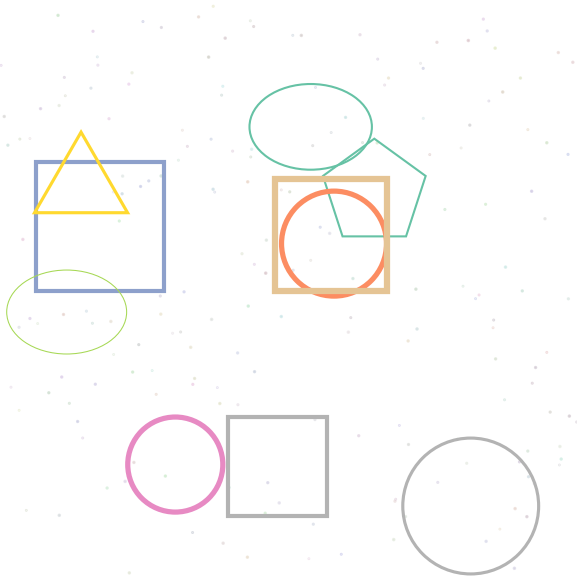[{"shape": "oval", "thickness": 1, "radius": 0.53, "center": [0.538, 0.779]}, {"shape": "pentagon", "thickness": 1, "radius": 0.47, "center": [0.648, 0.665]}, {"shape": "circle", "thickness": 2.5, "radius": 0.45, "center": [0.578, 0.577]}, {"shape": "square", "thickness": 2, "radius": 0.56, "center": [0.174, 0.607]}, {"shape": "circle", "thickness": 2.5, "radius": 0.41, "center": [0.304, 0.195]}, {"shape": "oval", "thickness": 0.5, "radius": 0.52, "center": [0.115, 0.459]}, {"shape": "triangle", "thickness": 1.5, "radius": 0.47, "center": [0.14, 0.677]}, {"shape": "square", "thickness": 3, "radius": 0.49, "center": [0.573, 0.593]}, {"shape": "circle", "thickness": 1.5, "radius": 0.59, "center": [0.815, 0.123]}, {"shape": "square", "thickness": 2, "radius": 0.43, "center": [0.481, 0.191]}]